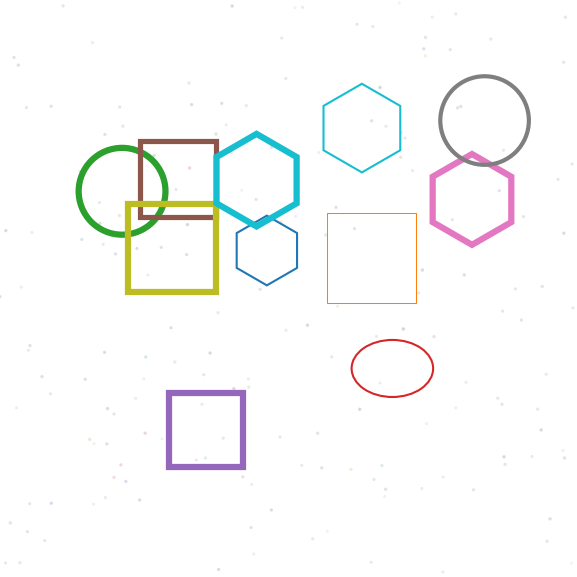[{"shape": "hexagon", "thickness": 1, "radius": 0.3, "center": [0.462, 0.565]}, {"shape": "square", "thickness": 0.5, "radius": 0.39, "center": [0.643, 0.552]}, {"shape": "circle", "thickness": 3, "radius": 0.38, "center": [0.211, 0.668]}, {"shape": "oval", "thickness": 1, "radius": 0.35, "center": [0.679, 0.361]}, {"shape": "square", "thickness": 3, "radius": 0.32, "center": [0.357, 0.255]}, {"shape": "square", "thickness": 2.5, "radius": 0.33, "center": [0.309, 0.69]}, {"shape": "hexagon", "thickness": 3, "radius": 0.39, "center": [0.817, 0.654]}, {"shape": "circle", "thickness": 2, "radius": 0.38, "center": [0.839, 0.79]}, {"shape": "square", "thickness": 3, "radius": 0.38, "center": [0.298, 0.57]}, {"shape": "hexagon", "thickness": 1, "radius": 0.38, "center": [0.627, 0.777]}, {"shape": "hexagon", "thickness": 3, "radius": 0.4, "center": [0.444, 0.687]}]